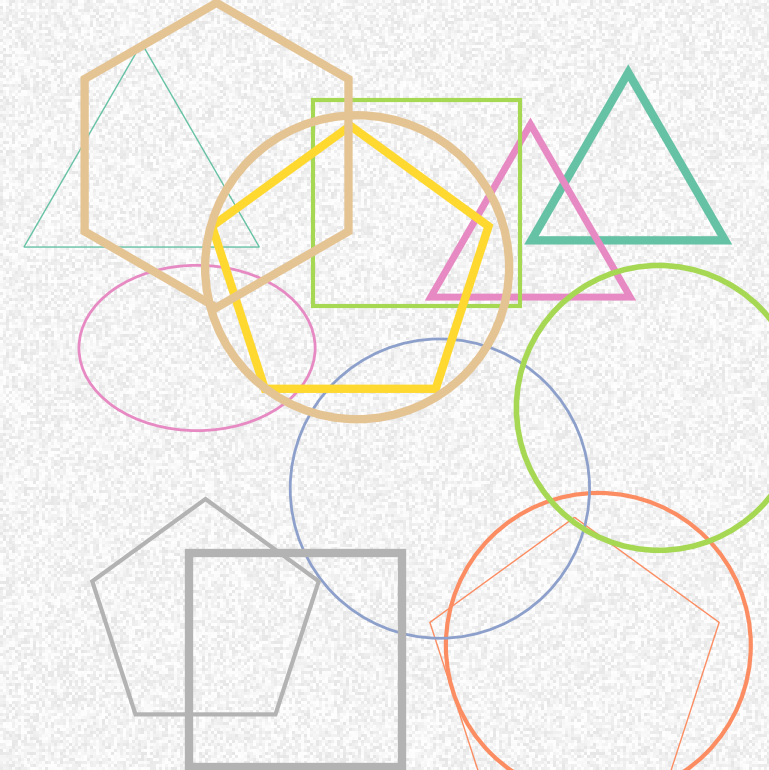[{"shape": "triangle", "thickness": 0.5, "radius": 0.88, "center": [0.184, 0.767]}, {"shape": "triangle", "thickness": 3, "radius": 0.73, "center": [0.816, 0.76]}, {"shape": "pentagon", "thickness": 0.5, "radius": 0.99, "center": [0.746, 0.131]}, {"shape": "circle", "thickness": 1.5, "radius": 0.99, "center": [0.777, 0.162]}, {"shape": "circle", "thickness": 1, "radius": 0.97, "center": [0.571, 0.365]}, {"shape": "oval", "thickness": 1, "radius": 0.77, "center": [0.256, 0.548]}, {"shape": "triangle", "thickness": 2.5, "radius": 0.75, "center": [0.689, 0.689]}, {"shape": "square", "thickness": 1.5, "radius": 0.67, "center": [0.541, 0.736]}, {"shape": "circle", "thickness": 2, "radius": 0.92, "center": [0.856, 0.47]}, {"shape": "pentagon", "thickness": 3, "radius": 0.94, "center": [0.455, 0.648]}, {"shape": "hexagon", "thickness": 3, "radius": 0.99, "center": [0.281, 0.798]}, {"shape": "circle", "thickness": 3, "radius": 0.99, "center": [0.464, 0.653]}, {"shape": "pentagon", "thickness": 1.5, "radius": 0.77, "center": [0.267, 0.197]}, {"shape": "square", "thickness": 3, "radius": 0.69, "center": [0.384, 0.143]}]